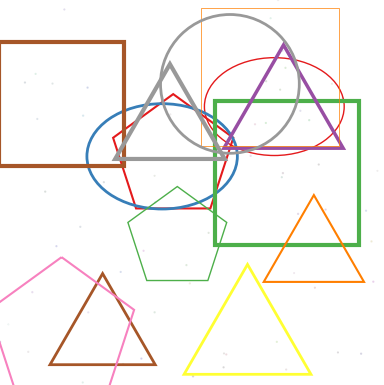[{"shape": "oval", "thickness": 1, "radius": 0.91, "center": [0.712, 0.723]}, {"shape": "pentagon", "thickness": 1.5, "radius": 0.82, "center": [0.45, 0.591]}, {"shape": "oval", "thickness": 2, "radius": 0.98, "center": [0.421, 0.594]}, {"shape": "square", "thickness": 3, "radius": 0.93, "center": [0.746, 0.55]}, {"shape": "pentagon", "thickness": 1, "radius": 0.67, "center": [0.461, 0.381]}, {"shape": "triangle", "thickness": 2.5, "radius": 0.89, "center": [0.736, 0.704]}, {"shape": "triangle", "thickness": 1.5, "radius": 0.75, "center": [0.815, 0.343]}, {"shape": "square", "thickness": 0.5, "radius": 0.9, "center": [0.702, 0.801]}, {"shape": "triangle", "thickness": 2, "radius": 0.95, "center": [0.643, 0.123]}, {"shape": "square", "thickness": 3, "radius": 0.81, "center": [0.16, 0.73]}, {"shape": "triangle", "thickness": 2, "radius": 0.79, "center": [0.267, 0.132]}, {"shape": "pentagon", "thickness": 1.5, "radius": 0.99, "center": [0.16, 0.134]}, {"shape": "circle", "thickness": 2, "radius": 0.9, "center": [0.597, 0.782]}, {"shape": "triangle", "thickness": 3, "radius": 0.82, "center": [0.441, 0.669]}]